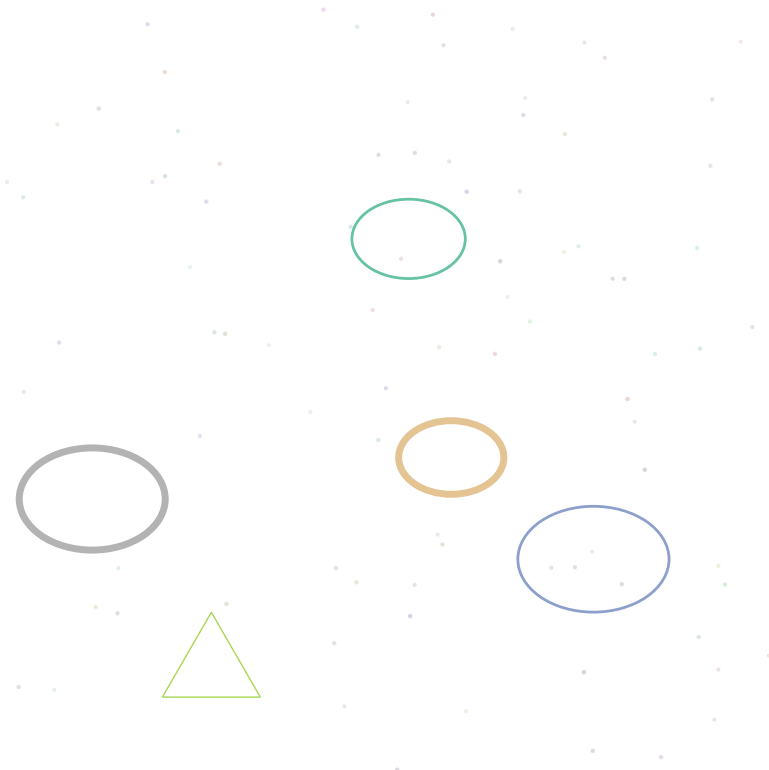[{"shape": "oval", "thickness": 1, "radius": 0.37, "center": [0.531, 0.69]}, {"shape": "oval", "thickness": 1, "radius": 0.49, "center": [0.771, 0.274]}, {"shape": "triangle", "thickness": 0.5, "radius": 0.37, "center": [0.274, 0.131]}, {"shape": "oval", "thickness": 2.5, "radius": 0.34, "center": [0.586, 0.406]}, {"shape": "oval", "thickness": 2.5, "radius": 0.47, "center": [0.12, 0.352]}]